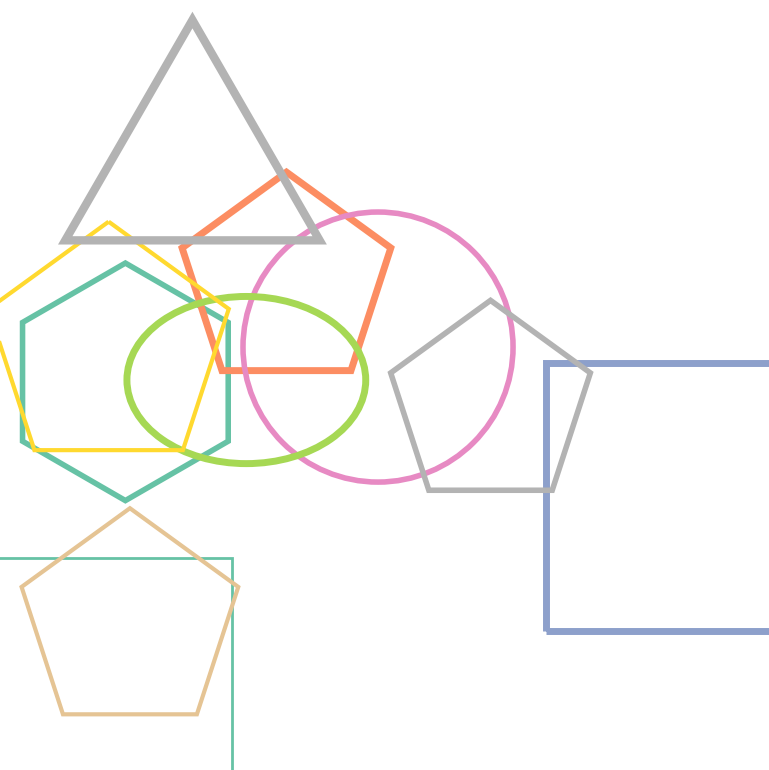[{"shape": "square", "thickness": 1, "radius": 0.83, "center": [0.136, 0.11]}, {"shape": "hexagon", "thickness": 2, "radius": 0.77, "center": [0.163, 0.504]}, {"shape": "pentagon", "thickness": 2.5, "radius": 0.71, "center": [0.372, 0.634]}, {"shape": "square", "thickness": 2.5, "radius": 0.87, "center": [0.884, 0.354]}, {"shape": "circle", "thickness": 2, "radius": 0.88, "center": [0.491, 0.549]}, {"shape": "oval", "thickness": 2.5, "radius": 0.78, "center": [0.32, 0.506]}, {"shape": "pentagon", "thickness": 1.5, "radius": 0.82, "center": [0.141, 0.548]}, {"shape": "pentagon", "thickness": 1.5, "radius": 0.74, "center": [0.169, 0.192]}, {"shape": "triangle", "thickness": 3, "radius": 0.95, "center": [0.25, 0.783]}, {"shape": "pentagon", "thickness": 2, "radius": 0.68, "center": [0.637, 0.474]}]